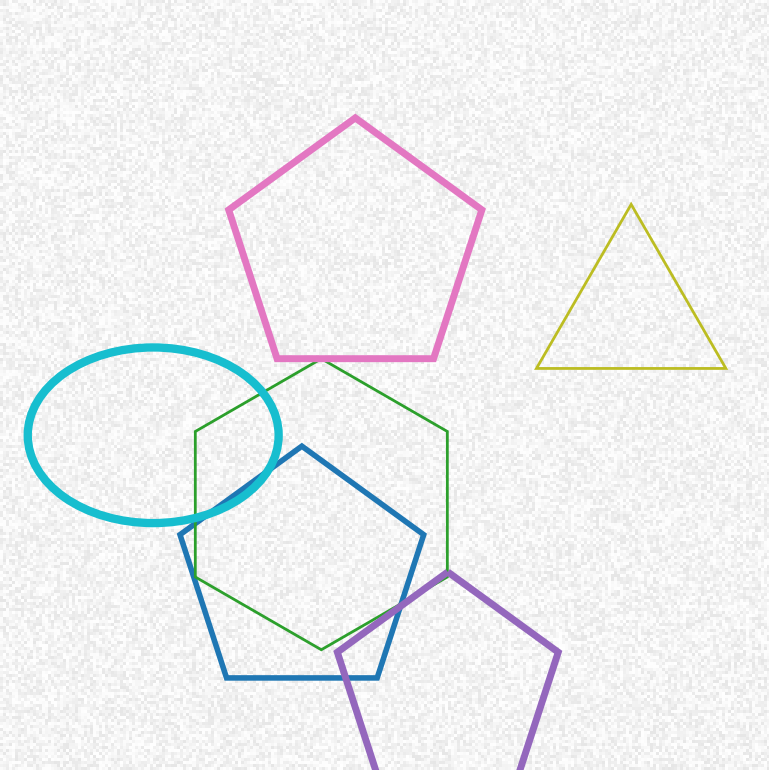[{"shape": "pentagon", "thickness": 2, "radius": 0.83, "center": [0.392, 0.254]}, {"shape": "hexagon", "thickness": 1, "radius": 0.94, "center": [0.417, 0.345]}, {"shape": "pentagon", "thickness": 2.5, "radius": 0.75, "center": [0.582, 0.106]}, {"shape": "pentagon", "thickness": 2.5, "radius": 0.86, "center": [0.461, 0.674]}, {"shape": "triangle", "thickness": 1, "radius": 0.71, "center": [0.82, 0.593]}, {"shape": "oval", "thickness": 3, "radius": 0.81, "center": [0.199, 0.435]}]